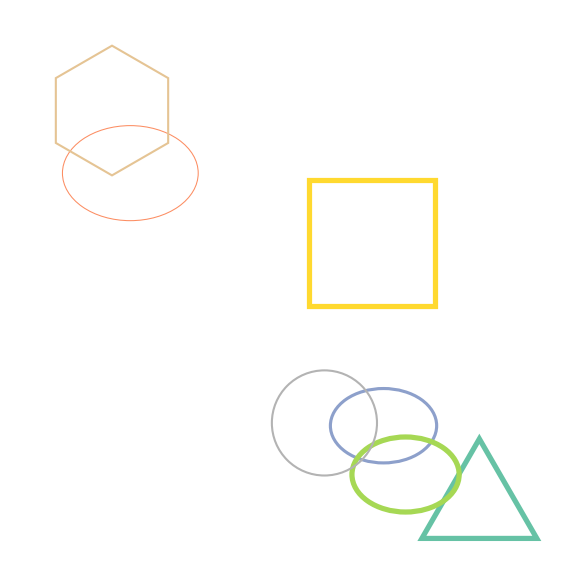[{"shape": "triangle", "thickness": 2.5, "radius": 0.57, "center": [0.83, 0.124]}, {"shape": "oval", "thickness": 0.5, "radius": 0.59, "center": [0.226, 0.699]}, {"shape": "oval", "thickness": 1.5, "radius": 0.46, "center": [0.664, 0.262]}, {"shape": "oval", "thickness": 2.5, "radius": 0.46, "center": [0.702, 0.177]}, {"shape": "square", "thickness": 2.5, "radius": 0.55, "center": [0.644, 0.578]}, {"shape": "hexagon", "thickness": 1, "radius": 0.56, "center": [0.194, 0.808]}, {"shape": "circle", "thickness": 1, "radius": 0.46, "center": [0.562, 0.267]}]